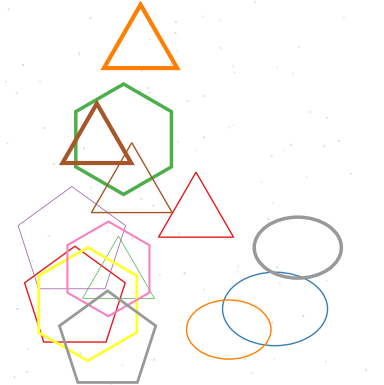[{"shape": "triangle", "thickness": 1, "radius": 0.56, "center": [0.509, 0.44]}, {"shape": "pentagon", "thickness": 1, "radius": 0.69, "center": [0.195, 0.223]}, {"shape": "oval", "thickness": 1, "radius": 0.68, "center": [0.714, 0.198]}, {"shape": "hexagon", "thickness": 2.5, "radius": 0.72, "center": [0.321, 0.638]}, {"shape": "triangle", "thickness": 0.5, "radius": 0.54, "center": [0.308, 0.279]}, {"shape": "pentagon", "thickness": 0.5, "radius": 0.73, "center": [0.187, 0.369]}, {"shape": "triangle", "thickness": 3, "radius": 0.55, "center": [0.365, 0.878]}, {"shape": "oval", "thickness": 1, "radius": 0.55, "center": [0.594, 0.144]}, {"shape": "hexagon", "thickness": 2, "radius": 0.74, "center": [0.228, 0.21]}, {"shape": "triangle", "thickness": 1, "radius": 0.61, "center": [0.342, 0.508]}, {"shape": "triangle", "thickness": 3, "radius": 0.52, "center": [0.252, 0.628]}, {"shape": "hexagon", "thickness": 1.5, "radius": 0.62, "center": [0.282, 0.302]}, {"shape": "oval", "thickness": 2.5, "radius": 0.57, "center": [0.773, 0.357]}, {"shape": "pentagon", "thickness": 2, "radius": 0.66, "center": [0.279, 0.113]}]